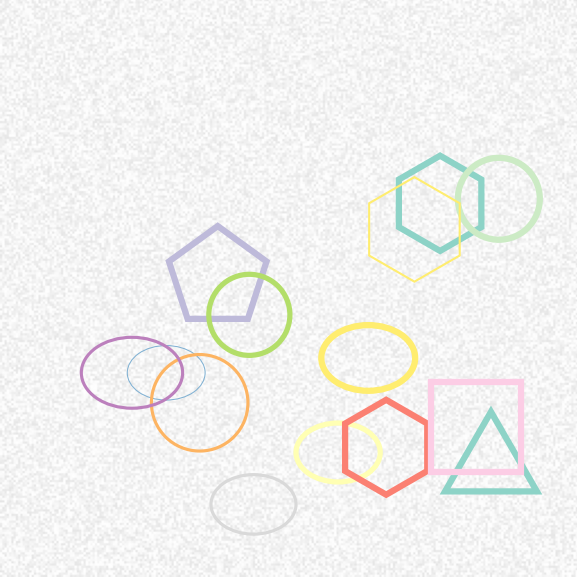[{"shape": "hexagon", "thickness": 3, "radius": 0.41, "center": [0.762, 0.647]}, {"shape": "triangle", "thickness": 3, "radius": 0.46, "center": [0.85, 0.194]}, {"shape": "oval", "thickness": 2.5, "radius": 0.36, "center": [0.585, 0.216]}, {"shape": "pentagon", "thickness": 3, "radius": 0.44, "center": [0.377, 0.519]}, {"shape": "hexagon", "thickness": 3, "radius": 0.41, "center": [0.669, 0.225]}, {"shape": "oval", "thickness": 0.5, "radius": 0.34, "center": [0.288, 0.354]}, {"shape": "circle", "thickness": 1.5, "radius": 0.42, "center": [0.346, 0.302]}, {"shape": "circle", "thickness": 2.5, "radius": 0.35, "center": [0.432, 0.454]}, {"shape": "square", "thickness": 3, "radius": 0.39, "center": [0.824, 0.259]}, {"shape": "oval", "thickness": 1.5, "radius": 0.37, "center": [0.439, 0.126]}, {"shape": "oval", "thickness": 1.5, "radius": 0.44, "center": [0.229, 0.354]}, {"shape": "circle", "thickness": 3, "radius": 0.35, "center": [0.864, 0.655]}, {"shape": "hexagon", "thickness": 1, "radius": 0.45, "center": [0.718, 0.602]}, {"shape": "oval", "thickness": 3, "radius": 0.41, "center": [0.638, 0.379]}]